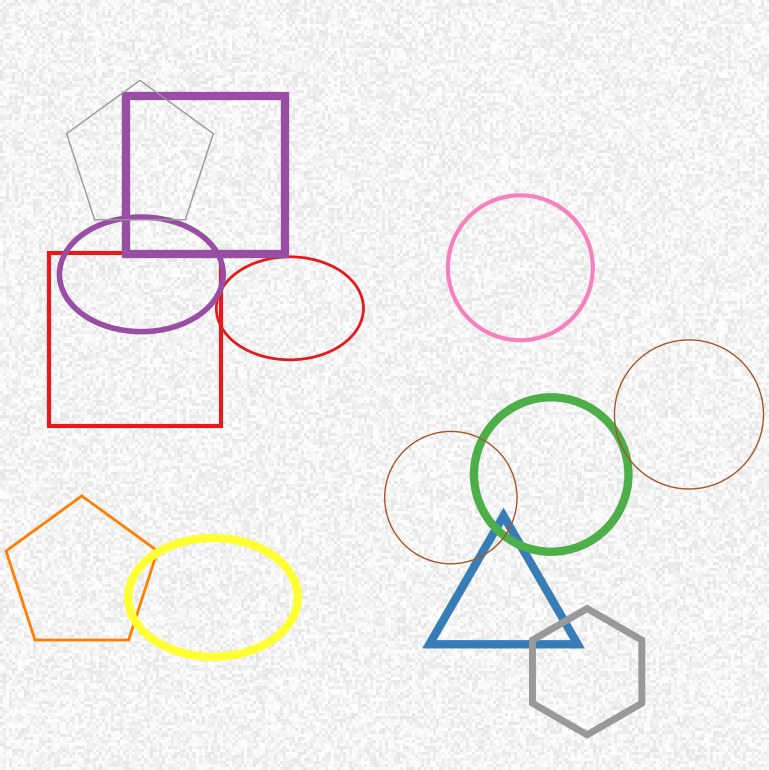[{"shape": "square", "thickness": 1.5, "radius": 0.56, "center": [0.175, 0.559]}, {"shape": "oval", "thickness": 1, "radius": 0.48, "center": [0.377, 0.6]}, {"shape": "triangle", "thickness": 3, "radius": 0.56, "center": [0.654, 0.219]}, {"shape": "circle", "thickness": 3, "radius": 0.5, "center": [0.716, 0.384]}, {"shape": "square", "thickness": 3, "radius": 0.51, "center": [0.267, 0.772]}, {"shape": "oval", "thickness": 2, "radius": 0.53, "center": [0.184, 0.644]}, {"shape": "pentagon", "thickness": 1, "radius": 0.52, "center": [0.106, 0.252]}, {"shape": "oval", "thickness": 3, "radius": 0.55, "center": [0.277, 0.224]}, {"shape": "circle", "thickness": 0.5, "radius": 0.43, "center": [0.586, 0.354]}, {"shape": "circle", "thickness": 0.5, "radius": 0.48, "center": [0.895, 0.462]}, {"shape": "circle", "thickness": 1.5, "radius": 0.47, "center": [0.676, 0.652]}, {"shape": "pentagon", "thickness": 0.5, "radius": 0.5, "center": [0.182, 0.796]}, {"shape": "hexagon", "thickness": 2.5, "radius": 0.41, "center": [0.763, 0.128]}]